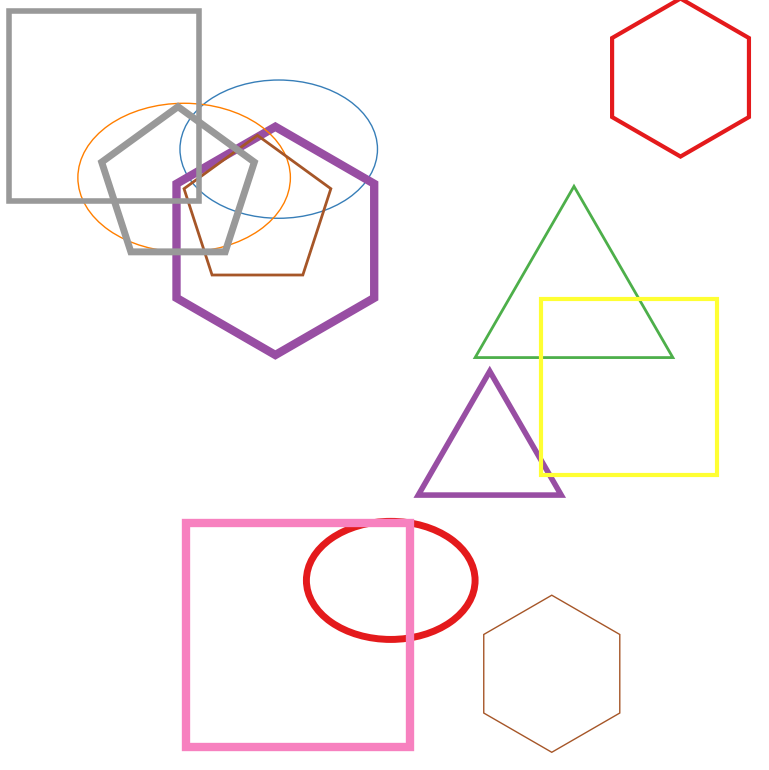[{"shape": "oval", "thickness": 2.5, "radius": 0.55, "center": [0.507, 0.246]}, {"shape": "hexagon", "thickness": 1.5, "radius": 0.51, "center": [0.884, 0.899]}, {"shape": "oval", "thickness": 0.5, "radius": 0.64, "center": [0.362, 0.806]}, {"shape": "triangle", "thickness": 1, "radius": 0.74, "center": [0.745, 0.61]}, {"shape": "hexagon", "thickness": 3, "radius": 0.74, "center": [0.358, 0.687]}, {"shape": "triangle", "thickness": 2, "radius": 0.54, "center": [0.636, 0.411]}, {"shape": "oval", "thickness": 0.5, "radius": 0.69, "center": [0.239, 0.769]}, {"shape": "square", "thickness": 1.5, "radius": 0.57, "center": [0.817, 0.497]}, {"shape": "hexagon", "thickness": 0.5, "radius": 0.51, "center": [0.717, 0.125]}, {"shape": "pentagon", "thickness": 1, "radius": 0.5, "center": [0.334, 0.724]}, {"shape": "square", "thickness": 3, "radius": 0.73, "center": [0.387, 0.175]}, {"shape": "square", "thickness": 2, "radius": 0.62, "center": [0.135, 0.862]}, {"shape": "pentagon", "thickness": 2.5, "radius": 0.52, "center": [0.231, 0.757]}]